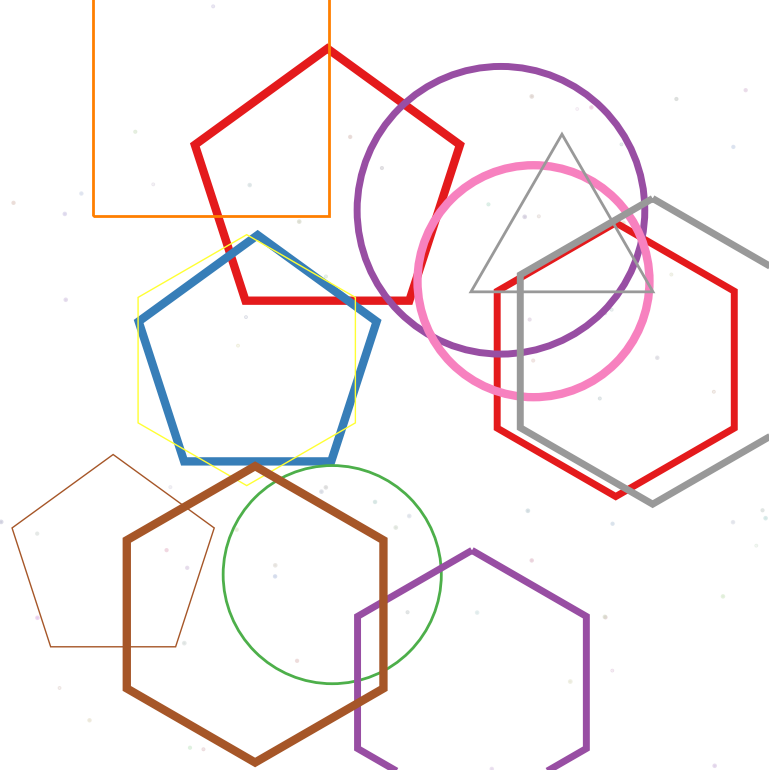[{"shape": "hexagon", "thickness": 2.5, "radius": 0.89, "center": [0.8, 0.533]}, {"shape": "pentagon", "thickness": 3, "radius": 0.91, "center": [0.425, 0.756]}, {"shape": "pentagon", "thickness": 3, "radius": 0.81, "center": [0.335, 0.532]}, {"shape": "circle", "thickness": 1, "radius": 0.71, "center": [0.431, 0.254]}, {"shape": "circle", "thickness": 2.5, "radius": 0.93, "center": [0.651, 0.727]}, {"shape": "hexagon", "thickness": 2.5, "radius": 0.86, "center": [0.613, 0.114]}, {"shape": "square", "thickness": 1, "radius": 0.77, "center": [0.274, 0.873]}, {"shape": "hexagon", "thickness": 0.5, "radius": 0.81, "center": [0.32, 0.532]}, {"shape": "pentagon", "thickness": 0.5, "radius": 0.69, "center": [0.147, 0.272]}, {"shape": "hexagon", "thickness": 3, "radius": 0.96, "center": [0.331, 0.202]}, {"shape": "circle", "thickness": 3, "radius": 0.75, "center": [0.693, 0.635]}, {"shape": "hexagon", "thickness": 2.5, "radius": 0.99, "center": [0.848, 0.544]}, {"shape": "triangle", "thickness": 1, "radius": 0.68, "center": [0.73, 0.689]}]